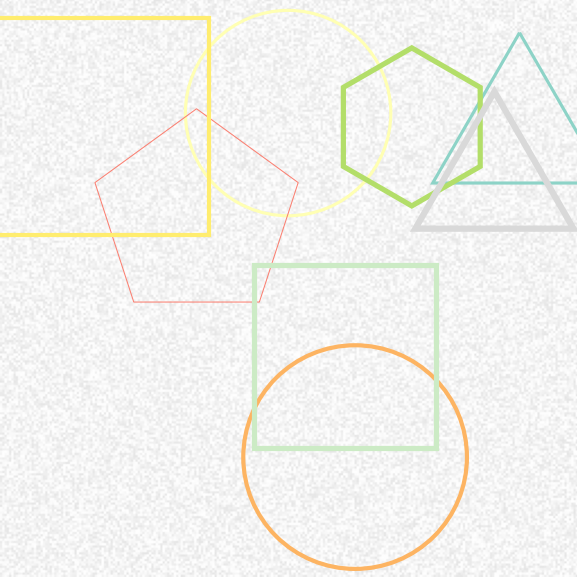[{"shape": "triangle", "thickness": 1.5, "radius": 0.87, "center": [0.9, 0.769]}, {"shape": "circle", "thickness": 1.5, "radius": 0.89, "center": [0.499, 0.803]}, {"shape": "pentagon", "thickness": 0.5, "radius": 0.93, "center": [0.34, 0.626]}, {"shape": "circle", "thickness": 2, "radius": 0.97, "center": [0.615, 0.208]}, {"shape": "hexagon", "thickness": 2.5, "radius": 0.68, "center": [0.713, 0.779]}, {"shape": "triangle", "thickness": 3, "radius": 0.79, "center": [0.856, 0.682]}, {"shape": "square", "thickness": 2.5, "radius": 0.79, "center": [0.598, 0.382]}, {"shape": "square", "thickness": 2, "radius": 0.94, "center": [0.174, 0.78]}]